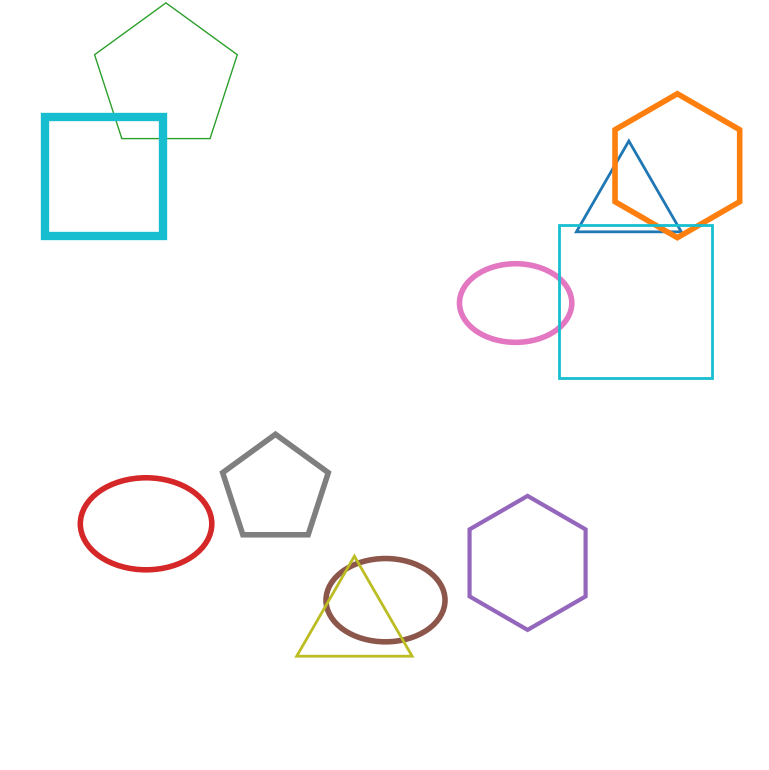[{"shape": "triangle", "thickness": 1, "radius": 0.39, "center": [0.817, 0.738]}, {"shape": "hexagon", "thickness": 2, "radius": 0.47, "center": [0.88, 0.785]}, {"shape": "pentagon", "thickness": 0.5, "radius": 0.49, "center": [0.216, 0.899]}, {"shape": "oval", "thickness": 2, "radius": 0.43, "center": [0.19, 0.32]}, {"shape": "hexagon", "thickness": 1.5, "radius": 0.44, "center": [0.685, 0.269]}, {"shape": "oval", "thickness": 2, "radius": 0.39, "center": [0.501, 0.221]}, {"shape": "oval", "thickness": 2, "radius": 0.36, "center": [0.67, 0.606]}, {"shape": "pentagon", "thickness": 2, "radius": 0.36, "center": [0.358, 0.364]}, {"shape": "triangle", "thickness": 1, "radius": 0.43, "center": [0.46, 0.191]}, {"shape": "square", "thickness": 3, "radius": 0.39, "center": [0.135, 0.771]}, {"shape": "square", "thickness": 1, "radius": 0.5, "center": [0.825, 0.608]}]